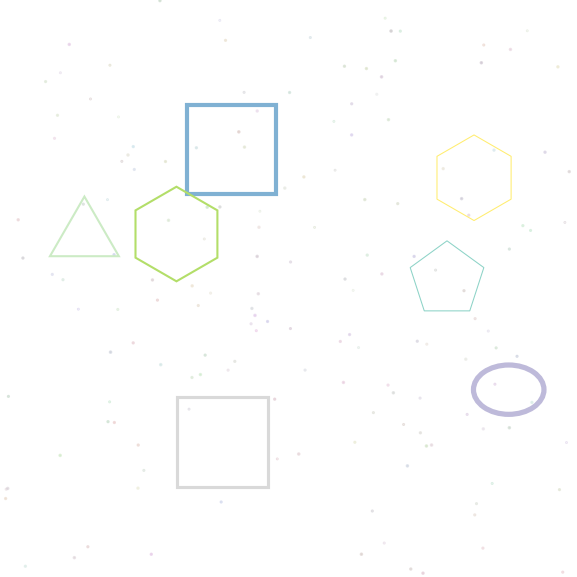[{"shape": "pentagon", "thickness": 0.5, "radius": 0.34, "center": [0.774, 0.515]}, {"shape": "oval", "thickness": 2.5, "radius": 0.31, "center": [0.881, 0.324]}, {"shape": "square", "thickness": 2, "radius": 0.39, "center": [0.4, 0.74]}, {"shape": "hexagon", "thickness": 1, "radius": 0.41, "center": [0.306, 0.594]}, {"shape": "square", "thickness": 1.5, "radius": 0.39, "center": [0.385, 0.234]}, {"shape": "triangle", "thickness": 1, "radius": 0.34, "center": [0.146, 0.59]}, {"shape": "hexagon", "thickness": 0.5, "radius": 0.37, "center": [0.821, 0.691]}]